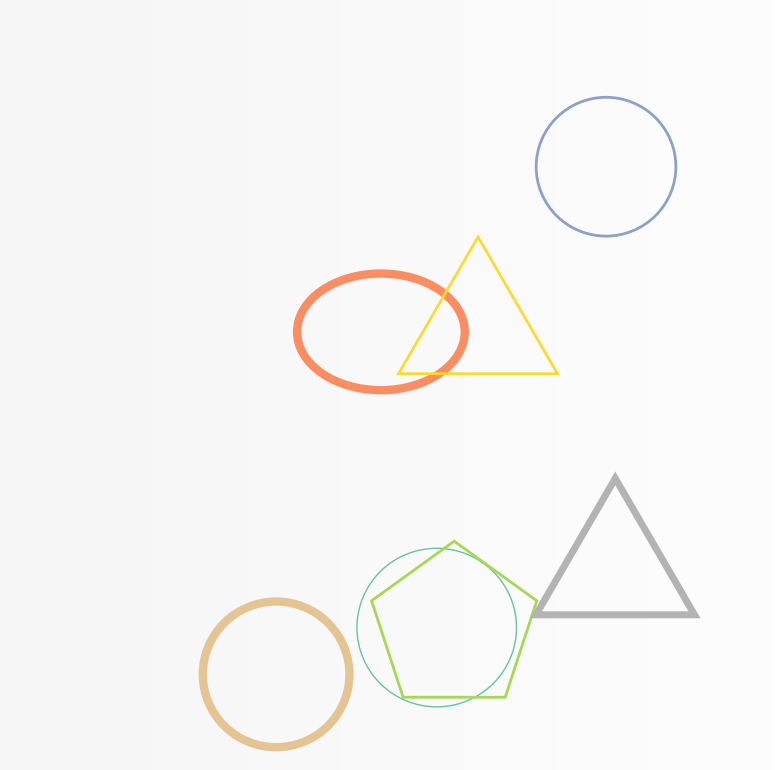[{"shape": "circle", "thickness": 0.5, "radius": 0.51, "center": [0.564, 0.185]}, {"shape": "oval", "thickness": 3, "radius": 0.54, "center": [0.491, 0.569]}, {"shape": "circle", "thickness": 1, "radius": 0.45, "center": [0.782, 0.783]}, {"shape": "pentagon", "thickness": 1, "radius": 0.56, "center": [0.586, 0.185]}, {"shape": "triangle", "thickness": 1, "radius": 0.59, "center": [0.617, 0.574]}, {"shape": "circle", "thickness": 3, "radius": 0.47, "center": [0.356, 0.124]}, {"shape": "triangle", "thickness": 2.5, "radius": 0.59, "center": [0.794, 0.261]}]